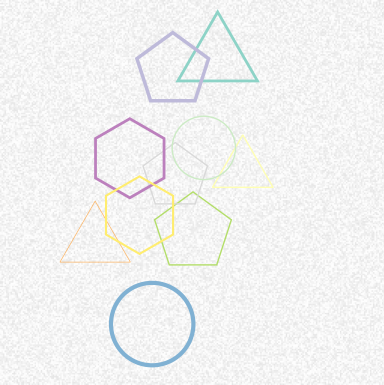[{"shape": "triangle", "thickness": 2, "radius": 0.6, "center": [0.565, 0.849]}, {"shape": "triangle", "thickness": 1, "radius": 0.45, "center": [0.631, 0.559]}, {"shape": "pentagon", "thickness": 2.5, "radius": 0.49, "center": [0.449, 0.818]}, {"shape": "circle", "thickness": 3, "radius": 0.54, "center": [0.395, 0.158]}, {"shape": "triangle", "thickness": 0.5, "radius": 0.53, "center": [0.247, 0.372]}, {"shape": "pentagon", "thickness": 1, "radius": 0.52, "center": [0.501, 0.397]}, {"shape": "pentagon", "thickness": 1, "radius": 0.44, "center": [0.455, 0.542]}, {"shape": "hexagon", "thickness": 2, "radius": 0.51, "center": [0.337, 0.589]}, {"shape": "circle", "thickness": 1, "radius": 0.41, "center": [0.529, 0.616]}, {"shape": "hexagon", "thickness": 1.5, "radius": 0.5, "center": [0.362, 0.441]}]